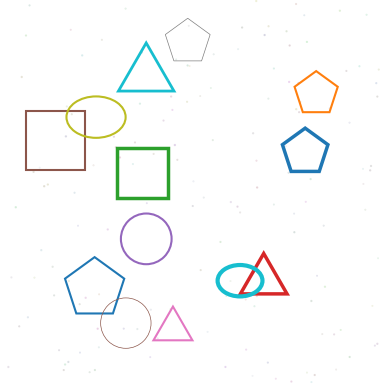[{"shape": "pentagon", "thickness": 1.5, "radius": 0.4, "center": [0.246, 0.251]}, {"shape": "pentagon", "thickness": 2.5, "radius": 0.31, "center": [0.793, 0.605]}, {"shape": "pentagon", "thickness": 1.5, "radius": 0.29, "center": [0.821, 0.756]}, {"shape": "square", "thickness": 2.5, "radius": 0.33, "center": [0.37, 0.551]}, {"shape": "triangle", "thickness": 2.5, "radius": 0.35, "center": [0.685, 0.272]}, {"shape": "circle", "thickness": 1.5, "radius": 0.33, "center": [0.38, 0.38]}, {"shape": "square", "thickness": 1.5, "radius": 0.39, "center": [0.145, 0.635]}, {"shape": "circle", "thickness": 0.5, "radius": 0.33, "center": [0.327, 0.161]}, {"shape": "triangle", "thickness": 1.5, "radius": 0.29, "center": [0.449, 0.145]}, {"shape": "pentagon", "thickness": 0.5, "radius": 0.31, "center": [0.488, 0.891]}, {"shape": "oval", "thickness": 1.5, "radius": 0.38, "center": [0.249, 0.696]}, {"shape": "oval", "thickness": 3, "radius": 0.29, "center": [0.623, 0.271]}, {"shape": "triangle", "thickness": 2, "radius": 0.42, "center": [0.38, 0.805]}]